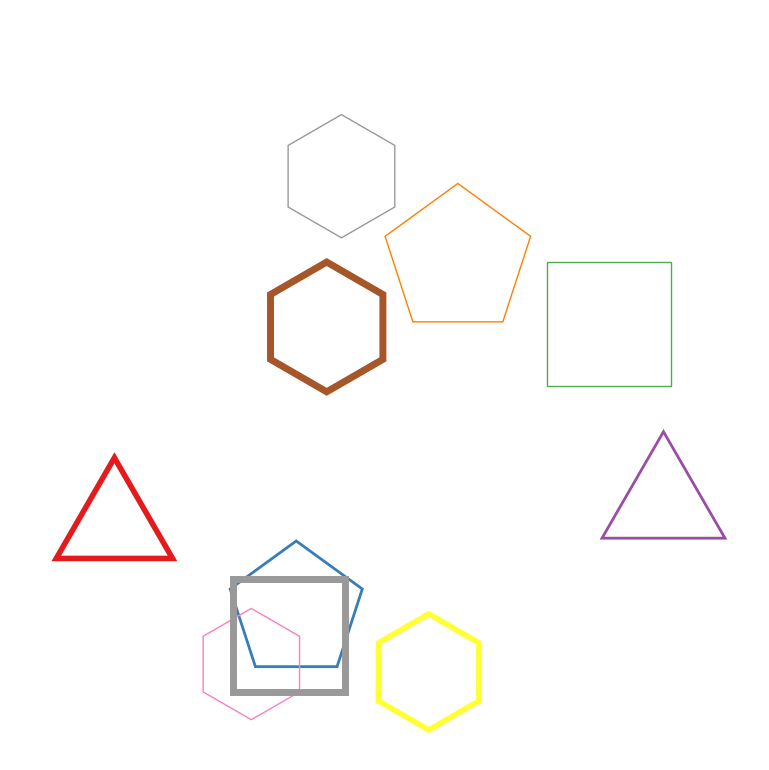[{"shape": "triangle", "thickness": 2, "radius": 0.44, "center": [0.149, 0.318]}, {"shape": "pentagon", "thickness": 1, "radius": 0.45, "center": [0.385, 0.207]}, {"shape": "square", "thickness": 0.5, "radius": 0.4, "center": [0.791, 0.579]}, {"shape": "triangle", "thickness": 1, "radius": 0.46, "center": [0.862, 0.347]}, {"shape": "pentagon", "thickness": 0.5, "radius": 0.5, "center": [0.595, 0.662]}, {"shape": "hexagon", "thickness": 2, "radius": 0.38, "center": [0.557, 0.127]}, {"shape": "hexagon", "thickness": 2.5, "radius": 0.42, "center": [0.424, 0.575]}, {"shape": "hexagon", "thickness": 0.5, "radius": 0.36, "center": [0.326, 0.138]}, {"shape": "hexagon", "thickness": 0.5, "radius": 0.4, "center": [0.443, 0.771]}, {"shape": "square", "thickness": 2.5, "radius": 0.37, "center": [0.375, 0.175]}]